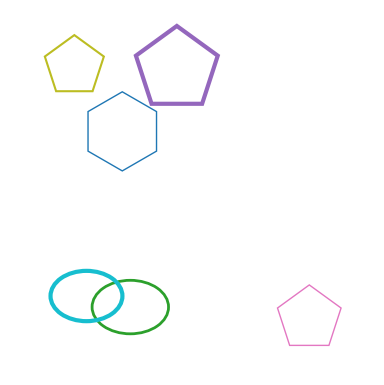[{"shape": "hexagon", "thickness": 1, "radius": 0.51, "center": [0.318, 0.659]}, {"shape": "oval", "thickness": 2, "radius": 0.5, "center": [0.338, 0.202]}, {"shape": "pentagon", "thickness": 3, "radius": 0.56, "center": [0.459, 0.821]}, {"shape": "pentagon", "thickness": 1, "radius": 0.43, "center": [0.803, 0.173]}, {"shape": "pentagon", "thickness": 1.5, "radius": 0.4, "center": [0.193, 0.828]}, {"shape": "oval", "thickness": 3, "radius": 0.47, "center": [0.225, 0.231]}]